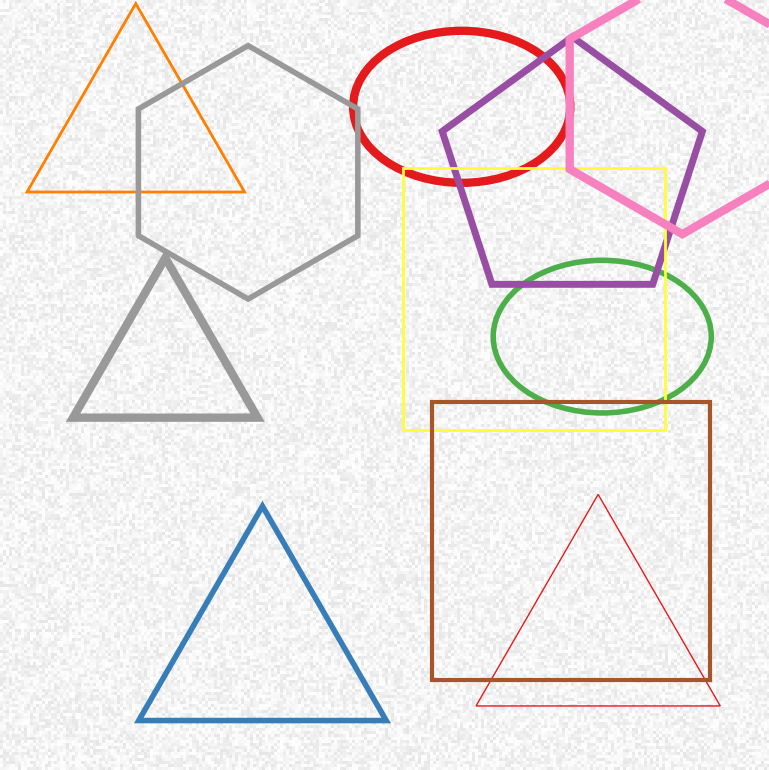[{"shape": "triangle", "thickness": 0.5, "radius": 0.92, "center": [0.777, 0.175]}, {"shape": "oval", "thickness": 3, "radius": 0.71, "center": [0.6, 0.861]}, {"shape": "triangle", "thickness": 2, "radius": 0.93, "center": [0.341, 0.157]}, {"shape": "oval", "thickness": 2, "radius": 0.71, "center": [0.782, 0.563]}, {"shape": "pentagon", "thickness": 2.5, "radius": 0.89, "center": [0.743, 0.774]}, {"shape": "triangle", "thickness": 1, "radius": 0.82, "center": [0.176, 0.832]}, {"shape": "square", "thickness": 1, "radius": 0.85, "center": [0.694, 0.611]}, {"shape": "square", "thickness": 1.5, "radius": 0.9, "center": [0.742, 0.297]}, {"shape": "hexagon", "thickness": 3, "radius": 0.84, "center": [0.886, 0.865]}, {"shape": "triangle", "thickness": 3, "radius": 0.69, "center": [0.215, 0.527]}, {"shape": "hexagon", "thickness": 2, "radius": 0.82, "center": [0.322, 0.776]}]